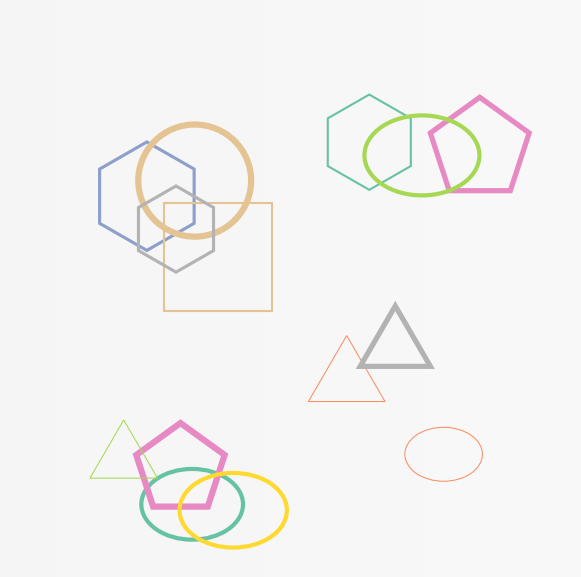[{"shape": "oval", "thickness": 2, "radius": 0.44, "center": [0.331, 0.126]}, {"shape": "hexagon", "thickness": 1, "radius": 0.41, "center": [0.635, 0.753]}, {"shape": "triangle", "thickness": 0.5, "radius": 0.38, "center": [0.596, 0.342]}, {"shape": "oval", "thickness": 0.5, "radius": 0.33, "center": [0.763, 0.213]}, {"shape": "hexagon", "thickness": 1.5, "radius": 0.47, "center": [0.253, 0.659]}, {"shape": "pentagon", "thickness": 3, "radius": 0.4, "center": [0.31, 0.187]}, {"shape": "pentagon", "thickness": 2.5, "radius": 0.45, "center": [0.825, 0.741]}, {"shape": "oval", "thickness": 2, "radius": 0.49, "center": [0.726, 0.73]}, {"shape": "triangle", "thickness": 0.5, "radius": 0.34, "center": [0.213, 0.205]}, {"shape": "oval", "thickness": 2, "radius": 0.46, "center": [0.401, 0.116]}, {"shape": "circle", "thickness": 3, "radius": 0.49, "center": [0.335, 0.686]}, {"shape": "square", "thickness": 1, "radius": 0.47, "center": [0.375, 0.554]}, {"shape": "triangle", "thickness": 2.5, "radius": 0.35, "center": [0.68, 0.4]}, {"shape": "hexagon", "thickness": 1.5, "radius": 0.37, "center": [0.303, 0.602]}]